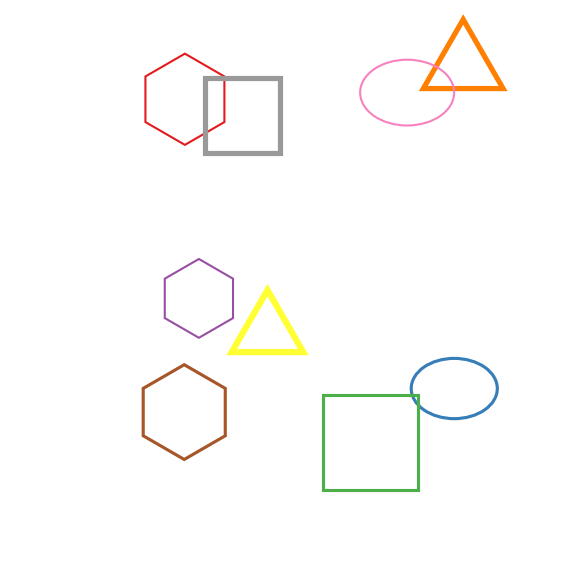[{"shape": "hexagon", "thickness": 1, "radius": 0.39, "center": [0.32, 0.827]}, {"shape": "oval", "thickness": 1.5, "radius": 0.37, "center": [0.787, 0.326]}, {"shape": "square", "thickness": 1.5, "radius": 0.41, "center": [0.642, 0.233]}, {"shape": "hexagon", "thickness": 1, "radius": 0.34, "center": [0.344, 0.482]}, {"shape": "triangle", "thickness": 2.5, "radius": 0.4, "center": [0.802, 0.886]}, {"shape": "triangle", "thickness": 3, "radius": 0.36, "center": [0.463, 0.425]}, {"shape": "hexagon", "thickness": 1.5, "radius": 0.41, "center": [0.319, 0.286]}, {"shape": "oval", "thickness": 1, "radius": 0.41, "center": [0.705, 0.839]}, {"shape": "square", "thickness": 2.5, "radius": 0.32, "center": [0.421, 0.799]}]